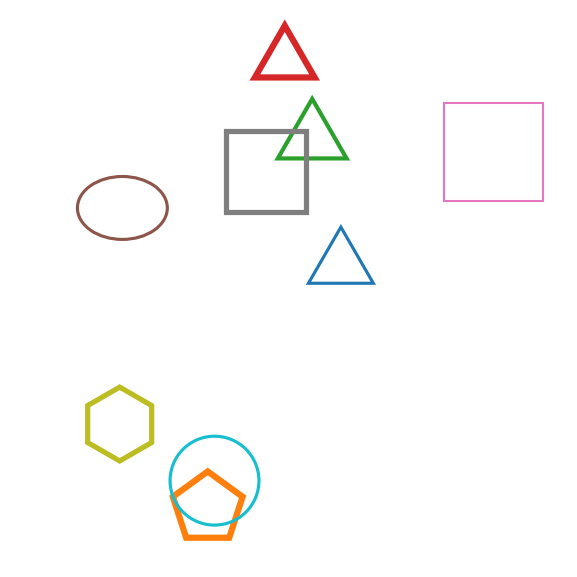[{"shape": "triangle", "thickness": 1.5, "radius": 0.32, "center": [0.59, 0.541]}, {"shape": "pentagon", "thickness": 3, "radius": 0.32, "center": [0.36, 0.119]}, {"shape": "triangle", "thickness": 2, "radius": 0.34, "center": [0.541, 0.759]}, {"shape": "triangle", "thickness": 3, "radius": 0.3, "center": [0.493, 0.895]}, {"shape": "oval", "thickness": 1.5, "radius": 0.39, "center": [0.212, 0.639]}, {"shape": "square", "thickness": 1, "radius": 0.42, "center": [0.855, 0.736]}, {"shape": "square", "thickness": 2.5, "radius": 0.35, "center": [0.461, 0.702]}, {"shape": "hexagon", "thickness": 2.5, "radius": 0.32, "center": [0.207, 0.265]}, {"shape": "circle", "thickness": 1.5, "radius": 0.38, "center": [0.371, 0.167]}]